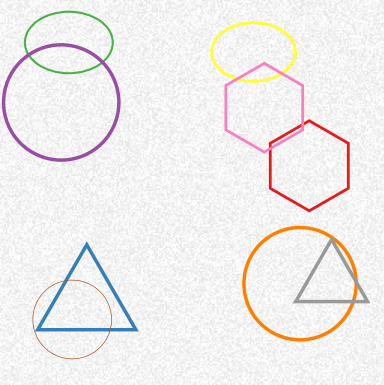[{"shape": "hexagon", "thickness": 2, "radius": 0.59, "center": [0.803, 0.569]}, {"shape": "triangle", "thickness": 2.5, "radius": 0.74, "center": [0.225, 0.217]}, {"shape": "oval", "thickness": 1.5, "radius": 0.57, "center": [0.179, 0.89]}, {"shape": "circle", "thickness": 2.5, "radius": 0.75, "center": [0.159, 0.734]}, {"shape": "circle", "thickness": 2.5, "radius": 0.73, "center": [0.779, 0.263]}, {"shape": "oval", "thickness": 2, "radius": 0.54, "center": [0.659, 0.865]}, {"shape": "circle", "thickness": 0.5, "radius": 0.51, "center": [0.188, 0.17]}, {"shape": "hexagon", "thickness": 2, "radius": 0.58, "center": [0.686, 0.72]}, {"shape": "triangle", "thickness": 2.5, "radius": 0.54, "center": [0.861, 0.271]}]